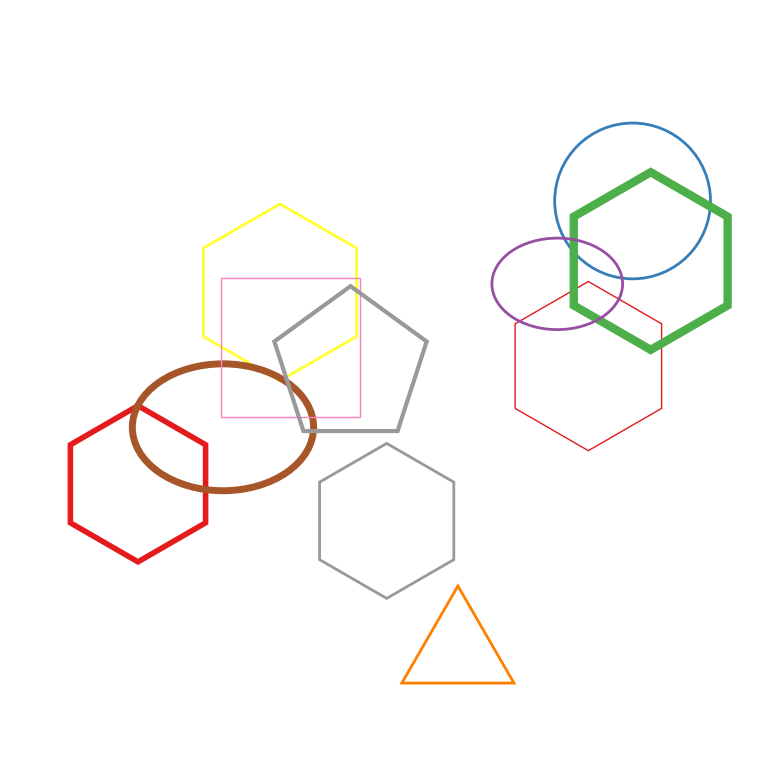[{"shape": "hexagon", "thickness": 2, "radius": 0.51, "center": [0.179, 0.372]}, {"shape": "hexagon", "thickness": 0.5, "radius": 0.55, "center": [0.764, 0.525]}, {"shape": "circle", "thickness": 1, "radius": 0.51, "center": [0.822, 0.739]}, {"shape": "hexagon", "thickness": 3, "radius": 0.58, "center": [0.845, 0.661]}, {"shape": "oval", "thickness": 1, "radius": 0.42, "center": [0.724, 0.631]}, {"shape": "triangle", "thickness": 1, "radius": 0.42, "center": [0.595, 0.155]}, {"shape": "hexagon", "thickness": 1, "radius": 0.57, "center": [0.364, 0.62]}, {"shape": "oval", "thickness": 2.5, "radius": 0.59, "center": [0.29, 0.445]}, {"shape": "square", "thickness": 0.5, "radius": 0.45, "center": [0.377, 0.549]}, {"shape": "hexagon", "thickness": 1, "radius": 0.5, "center": [0.502, 0.324]}, {"shape": "pentagon", "thickness": 1.5, "radius": 0.52, "center": [0.455, 0.524]}]